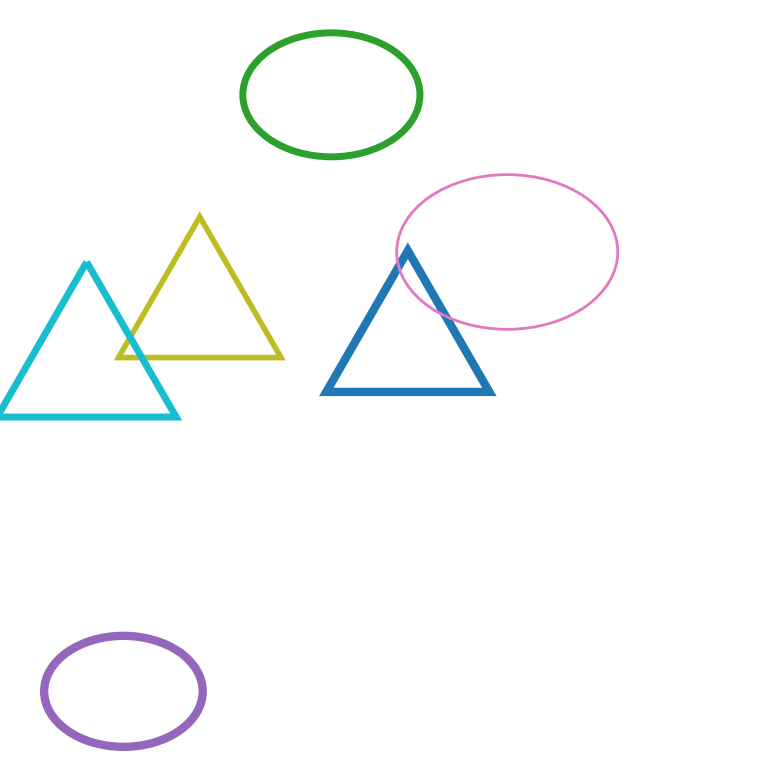[{"shape": "triangle", "thickness": 3, "radius": 0.61, "center": [0.53, 0.552]}, {"shape": "oval", "thickness": 2.5, "radius": 0.58, "center": [0.43, 0.877]}, {"shape": "oval", "thickness": 3, "radius": 0.51, "center": [0.16, 0.102]}, {"shape": "oval", "thickness": 1, "radius": 0.72, "center": [0.659, 0.673]}, {"shape": "triangle", "thickness": 2, "radius": 0.61, "center": [0.259, 0.597]}, {"shape": "triangle", "thickness": 2.5, "radius": 0.67, "center": [0.113, 0.526]}]